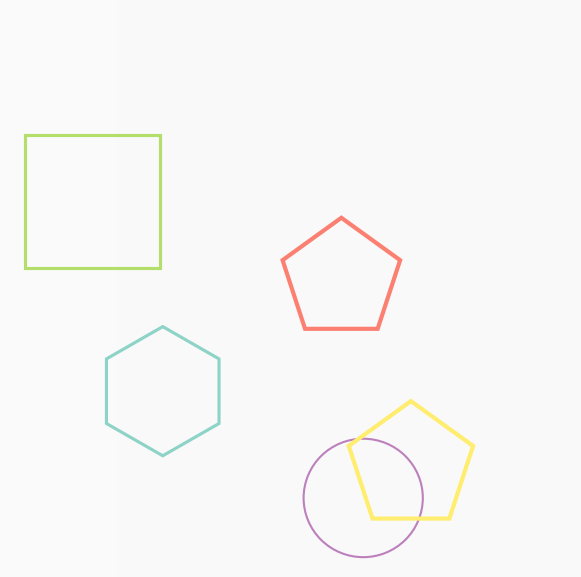[{"shape": "hexagon", "thickness": 1.5, "radius": 0.56, "center": [0.28, 0.322]}, {"shape": "pentagon", "thickness": 2, "radius": 0.53, "center": [0.587, 0.516]}, {"shape": "square", "thickness": 1.5, "radius": 0.58, "center": [0.159, 0.65]}, {"shape": "circle", "thickness": 1, "radius": 0.51, "center": [0.625, 0.137]}, {"shape": "pentagon", "thickness": 2, "radius": 0.56, "center": [0.707, 0.192]}]